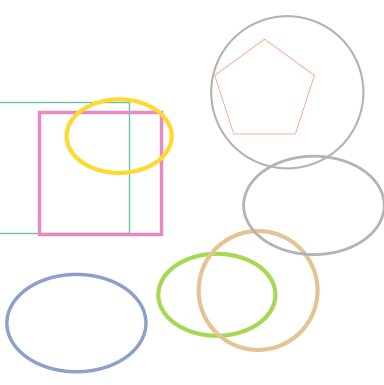[{"shape": "square", "thickness": 1, "radius": 0.85, "center": [0.164, 0.565]}, {"shape": "pentagon", "thickness": 0.5, "radius": 0.68, "center": [0.687, 0.762]}, {"shape": "oval", "thickness": 2.5, "radius": 0.9, "center": [0.198, 0.161]}, {"shape": "square", "thickness": 2.5, "radius": 0.79, "center": [0.259, 0.551]}, {"shape": "oval", "thickness": 3, "radius": 0.76, "center": [0.563, 0.234]}, {"shape": "oval", "thickness": 3, "radius": 0.68, "center": [0.31, 0.646]}, {"shape": "circle", "thickness": 3, "radius": 0.77, "center": [0.67, 0.246]}, {"shape": "oval", "thickness": 2, "radius": 0.91, "center": [0.815, 0.466]}, {"shape": "circle", "thickness": 1.5, "radius": 0.99, "center": [0.746, 0.76]}]